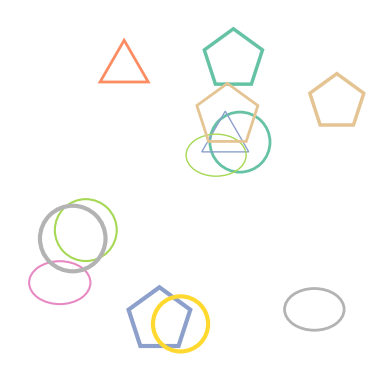[{"shape": "circle", "thickness": 2, "radius": 0.39, "center": [0.623, 0.631]}, {"shape": "pentagon", "thickness": 2.5, "radius": 0.4, "center": [0.606, 0.846]}, {"shape": "triangle", "thickness": 2, "radius": 0.36, "center": [0.322, 0.823]}, {"shape": "pentagon", "thickness": 3, "radius": 0.42, "center": [0.414, 0.17]}, {"shape": "triangle", "thickness": 1, "radius": 0.35, "center": [0.585, 0.641]}, {"shape": "oval", "thickness": 1.5, "radius": 0.4, "center": [0.155, 0.266]}, {"shape": "oval", "thickness": 1, "radius": 0.39, "center": [0.561, 0.597]}, {"shape": "circle", "thickness": 1.5, "radius": 0.4, "center": [0.223, 0.402]}, {"shape": "circle", "thickness": 3, "radius": 0.36, "center": [0.469, 0.159]}, {"shape": "pentagon", "thickness": 2, "radius": 0.42, "center": [0.591, 0.7]}, {"shape": "pentagon", "thickness": 2.5, "radius": 0.37, "center": [0.875, 0.735]}, {"shape": "circle", "thickness": 3, "radius": 0.43, "center": [0.189, 0.38]}, {"shape": "oval", "thickness": 2, "radius": 0.39, "center": [0.816, 0.196]}]